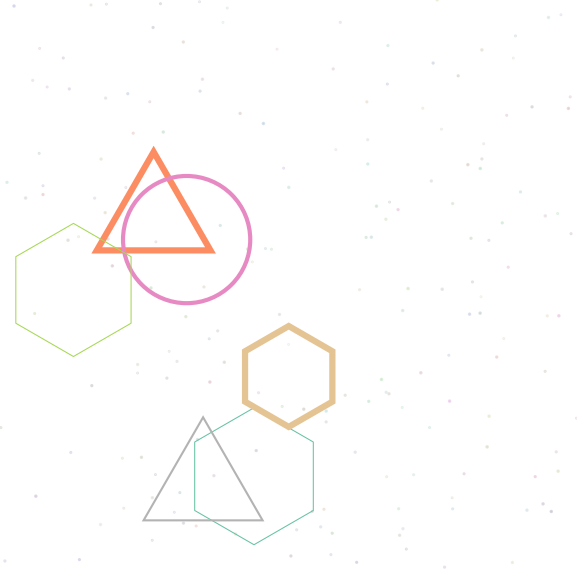[{"shape": "hexagon", "thickness": 0.5, "radius": 0.59, "center": [0.44, 0.174]}, {"shape": "triangle", "thickness": 3, "radius": 0.57, "center": [0.266, 0.622]}, {"shape": "circle", "thickness": 2, "radius": 0.55, "center": [0.323, 0.584]}, {"shape": "hexagon", "thickness": 0.5, "radius": 0.58, "center": [0.127, 0.497]}, {"shape": "hexagon", "thickness": 3, "radius": 0.44, "center": [0.5, 0.347]}, {"shape": "triangle", "thickness": 1, "radius": 0.59, "center": [0.352, 0.158]}]